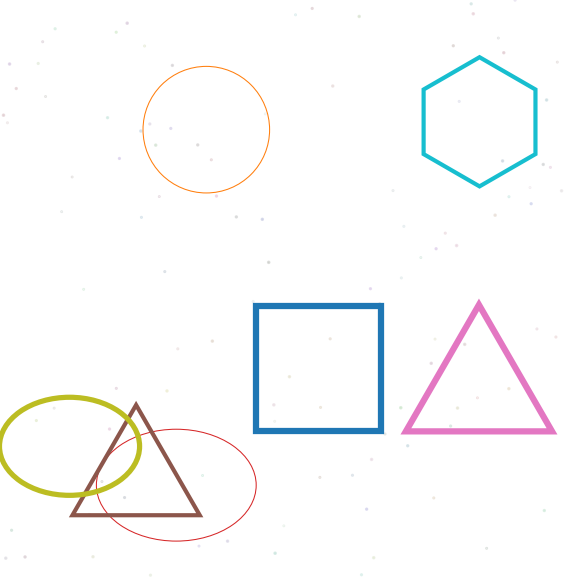[{"shape": "square", "thickness": 3, "radius": 0.54, "center": [0.551, 0.361]}, {"shape": "circle", "thickness": 0.5, "radius": 0.55, "center": [0.357, 0.775]}, {"shape": "oval", "thickness": 0.5, "radius": 0.69, "center": [0.305, 0.159]}, {"shape": "triangle", "thickness": 2, "radius": 0.64, "center": [0.236, 0.171]}, {"shape": "triangle", "thickness": 3, "radius": 0.73, "center": [0.829, 0.325]}, {"shape": "oval", "thickness": 2.5, "radius": 0.61, "center": [0.12, 0.226]}, {"shape": "hexagon", "thickness": 2, "radius": 0.56, "center": [0.83, 0.788]}]